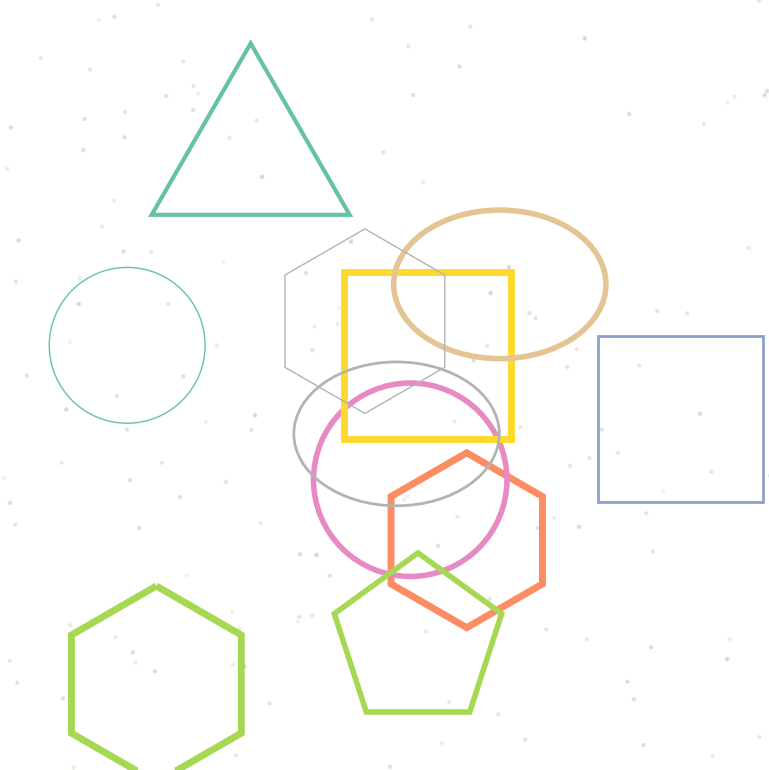[{"shape": "triangle", "thickness": 1.5, "radius": 0.74, "center": [0.326, 0.795]}, {"shape": "circle", "thickness": 0.5, "radius": 0.51, "center": [0.165, 0.552]}, {"shape": "hexagon", "thickness": 2.5, "radius": 0.57, "center": [0.606, 0.298]}, {"shape": "square", "thickness": 1, "radius": 0.54, "center": [0.883, 0.456]}, {"shape": "circle", "thickness": 2, "radius": 0.63, "center": [0.533, 0.377]}, {"shape": "pentagon", "thickness": 2, "radius": 0.57, "center": [0.543, 0.168]}, {"shape": "hexagon", "thickness": 2.5, "radius": 0.64, "center": [0.203, 0.112]}, {"shape": "square", "thickness": 2.5, "radius": 0.54, "center": [0.555, 0.538]}, {"shape": "oval", "thickness": 2, "radius": 0.69, "center": [0.649, 0.631]}, {"shape": "oval", "thickness": 1, "radius": 0.67, "center": [0.515, 0.437]}, {"shape": "hexagon", "thickness": 0.5, "radius": 0.6, "center": [0.474, 0.583]}]